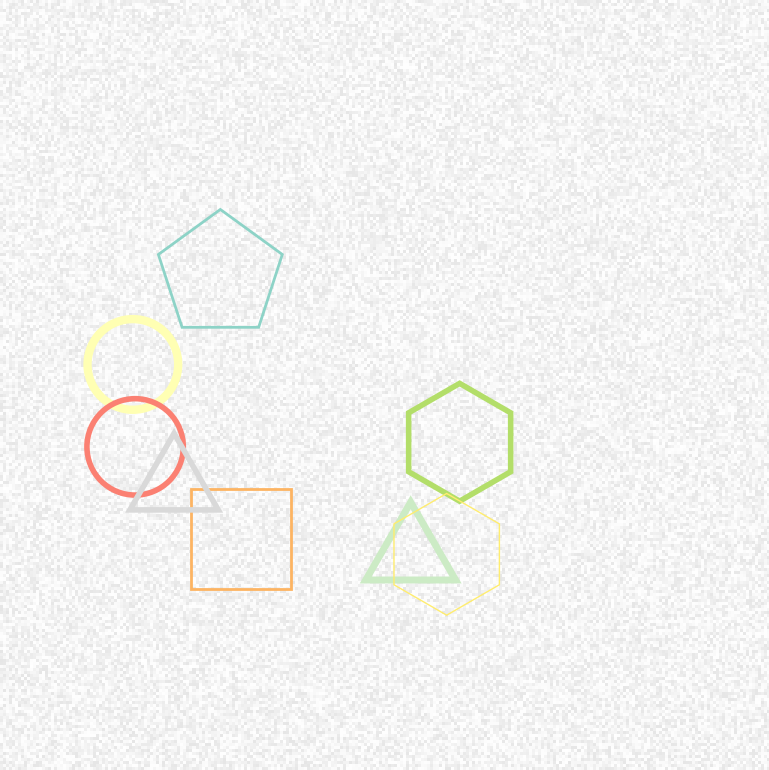[{"shape": "pentagon", "thickness": 1, "radius": 0.42, "center": [0.286, 0.643]}, {"shape": "circle", "thickness": 3, "radius": 0.29, "center": [0.173, 0.527]}, {"shape": "circle", "thickness": 2, "radius": 0.31, "center": [0.175, 0.42]}, {"shape": "square", "thickness": 1, "radius": 0.33, "center": [0.313, 0.3]}, {"shape": "hexagon", "thickness": 2, "radius": 0.38, "center": [0.597, 0.426]}, {"shape": "triangle", "thickness": 2, "radius": 0.33, "center": [0.226, 0.371]}, {"shape": "triangle", "thickness": 2.5, "radius": 0.34, "center": [0.533, 0.28]}, {"shape": "hexagon", "thickness": 0.5, "radius": 0.4, "center": [0.58, 0.28]}]